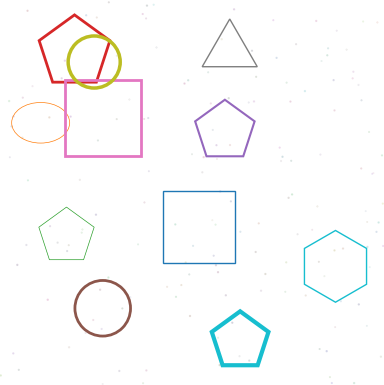[{"shape": "square", "thickness": 1, "radius": 0.47, "center": [0.517, 0.409]}, {"shape": "oval", "thickness": 0.5, "radius": 0.38, "center": [0.106, 0.681]}, {"shape": "pentagon", "thickness": 0.5, "radius": 0.38, "center": [0.173, 0.387]}, {"shape": "pentagon", "thickness": 2, "radius": 0.48, "center": [0.194, 0.865]}, {"shape": "pentagon", "thickness": 1.5, "radius": 0.41, "center": [0.584, 0.66]}, {"shape": "circle", "thickness": 2, "radius": 0.36, "center": [0.267, 0.199]}, {"shape": "square", "thickness": 2, "radius": 0.49, "center": [0.268, 0.694]}, {"shape": "triangle", "thickness": 1, "radius": 0.41, "center": [0.597, 0.868]}, {"shape": "circle", "thickness": 2.5, "radius": 0.34, "center": [0.245, 0.839]}, {"shape": "pentagon", "thickness": 3, "radius": 0.39, "center": [0.624, 0.114]}, {"shape": "hexagon", "thickness": 1, "radius": 0.47, "center": [0.871, 0.308]}]